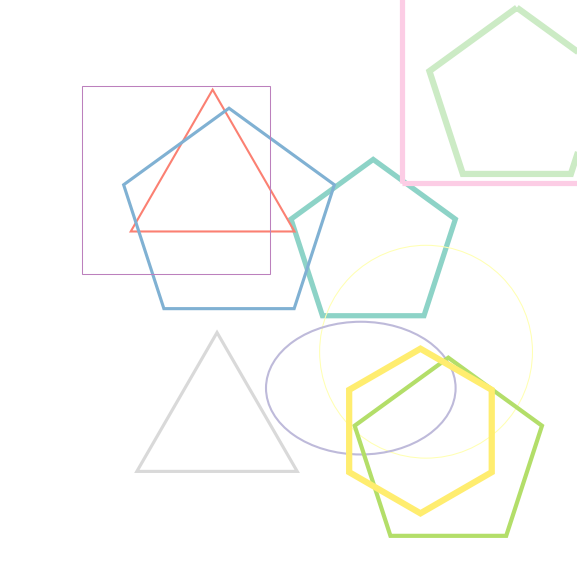[{"shape": "pentagon", "thickness": 2.5, "radius": 0.75, "center": [0.646, 0.573]}, {"shape": "circle", "thickness": 0.5, "radius": 0.92, "center": [0.738, 0.39]}, {"shape": "oval", "thickness": 1, "radius": 0.82, "center": [0.625, 0.327]}, {"shape": "triangle", "thickness": 1, "radius": 0.82, "center": [0.368, 0.68]}, {"shape": "pentagon", "thickness": 1.5, "radius": 0.96, "center": [0.397, 0.62]}, {"shape": "pentagon", "thickness": 2, "radius": 0.85, "center": [0.776, 0.209]}, {"shape": "square", "thickness": 2.5, "radius": 0.8, "center": [0.856, 0.842]}, {"shape": "triangle", "thickness": 1.5, "radius": 0.8, "center": [0.376, 0.263]}, {"shape": "square", "thickness": 0.5, "radius": 0.81, "center": [0.305, 0.688]}, {"shape": "pentagon", "thickness": 3, "radius": 0.8, "center": [0.895, 0.827]}, {"shape": "hexagon", "thickness": 3, "radius": 0.71, "center": [0.728, 0.253]}]